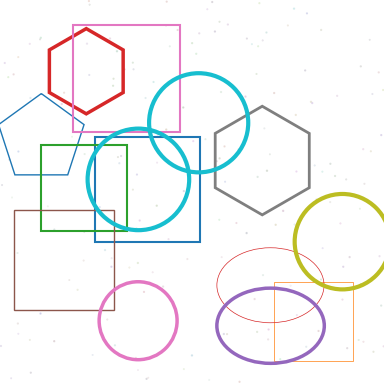[{"shape": "pentagon", "thickness": 1, "radius": 0.58, "center": [0.107, 0.64]}, {"shape": "square", "thickness": 1.5, "radius": 0.68, "center": [0.382, 0.508]}, {"shape": "square", "thickness": 0.5, "radius": 0.51, "center": [0.815, 0.166]}, {"shape": "square", "thickness": 1.5, "radius": 0.56, "center": [0.218, 0.512]}, {"shape": "hexagon", "thickness": 2.5, "radius": 0.55, "center": [0.224, 0.815]}, {"shape": "oval", "thickness": 0.5, "radius": 0.7, "center": [0.702, 0.259]}, {"shape": "oval", "thickness": 2.5, "radius": 0.7, "center": [0.703, 0.154]}, {"shape": "square", "thickness": 1, "radius": 0.65, "center": [0.166, 0.324]}, {"shape": "square", "thickness": 1.5, "radius": 0.69, "center": [0.328, 0.795]}, {"shape": "circle", "thickness": 2.5, "radius": 0.51, "center": [0.359, 0.167]}, {"shape": "hexagon", "thickness": 2, "radius": 0.71, "center": [0.681, 0.583]}, {"shape": "circle", "thickness": 3, "radius": 0.62, "center": [0.889, 0.372]}, {"shape": "circle", "thickness": 3, "radius": 0.64, "center": [0.516, 0.681]}, {"shape": "circle", "thickness": 3, "radius": 0.66, "center": [0.359, 0.534]}]